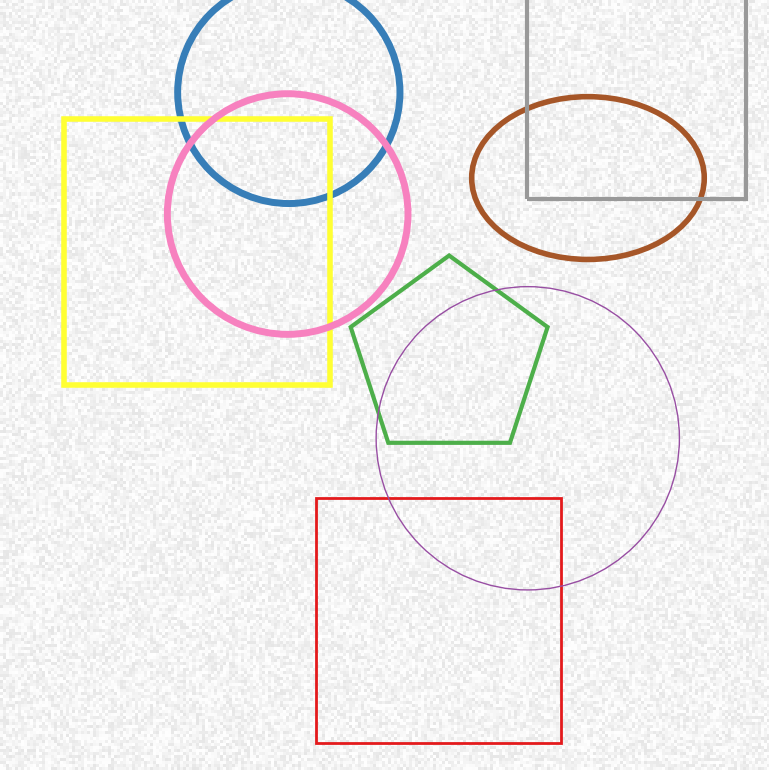[{"shape": "square", "thickness": 1, "radius": 0.8, "center": [0.569, 0.194]}, {"shape": "circle", "thickness": 2.5, "radius": 0.72, "center": [0.375, 0.88]}, {"shape": "pentagon", "thickness": 1.5, "radius": 0.67, "center": [0.583, 0.534]}, {"shape": "circle", "thickness": 0.5, "radius": 0.98, "center": [0.685, 0.431]}, {"shape": "square", "thickness": 2, "radius": 0.86, "center": [0.256, 0.673]}, {"shape": "oval", "thickness": 2, "radius": 0.76, "center": [0.764, 0.769]}, {"shape": "circle", "thickness": 2.5, "radius": 0.78, "center": [0.374, 0.722]}, {"shape": "square", "thickness": 1.5, "radius": 0.71, "center": [0.827, 0.884]}]